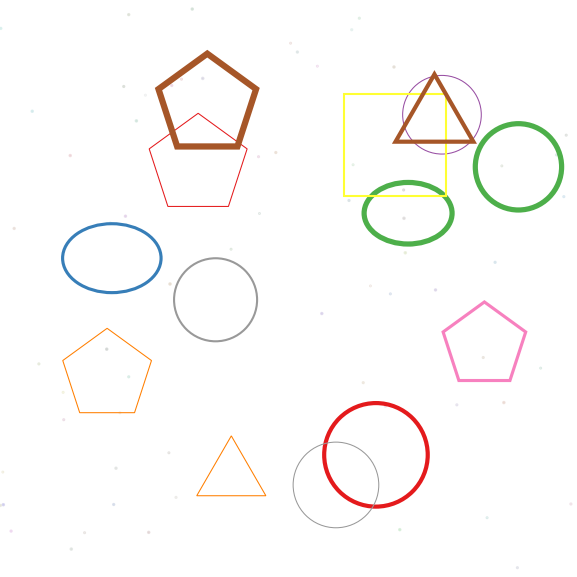[{"shape": "circle", "thickness": 2, "radius": 0.45, "center": [0.651, 0.212]}, {"shape": "pentagon", "thickness": 0.5, "radius": 0.45, "center": [0.343, 0.714]}, {"shape": "oval", "thickness": 1.5, "radius": 0.43, "center": [0.194, 0.552]}, {"shape": "circle", "thickness": 2.5, "radius": 0.37, "center": [0.898, 0.71]}, {"shape": "oval", "thickness": 2.5, "radius": 0.38, "center": [0.707, 0.63]}, {"shape": "circle", "thickness": 0.5, "radius": 0.34, "center": [0.765, 0.8]}, {"shape": "triangle", "thickness": 0.5, "radius": 0.35, "center": [0.401, 0.175]}, {"shape": "pentagon", "thickness": 0.5, "radius": 0.4, "center": [0.185, 0.35]}, {"shape": "square", "thickness": 1, "radius": 0.44, "center": [0.684, 0.748]}, {"shape": "pentagon", "thickness": 3, "radius": 0.44, "center": [0.359, 0.817]}, {"shape": "triangle", "thickness": 2, "radius": 0.39, "center": [0.752, 0.793]}, {"shape": "pentagon", "thickness": 1.5, "radius": 0.38, "center": [0.839, 0.401]}, {"shape": "circle", "thickness": 1, "radius": 0.36, "center": [0.373, 0.48]}, {"shape": "circle", "thickness": 0.5, "radius": 0.37, "center": [0.582, 0.159]}]